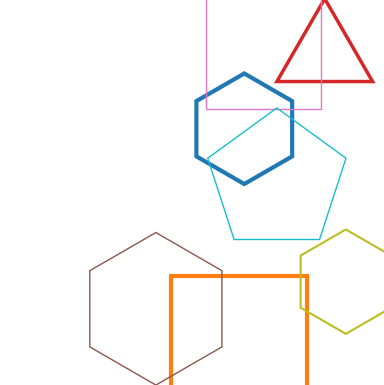[{"shape": "hexagon", "thickness": 3, "radius": 0.72, "center": [0.634, 0.666]}, {"shape": "square", "thickness": 3, "radius": 0.88, "center": [0.62, 0.106]}, {"shape": "triangle", "thickness": 2.5, "radius": 0.72, "center": [0.843, 0.86]}, {"shape": "hexagon", "thickness": 1, "radius": 0.99, "center": [0.405, 0.198]}, {"shape": "square", "thickness": 1, "radius": 0.75, "center": [0.685, 0.865]}, {"shape": "hexagon", "thickness": 1.5, "radius": 0.68, "center": [0.898, 0.268]}, {"shape": "pentagon", "thickness": 1, "radius": 0.94, "center": [0.719, 0.531]}]